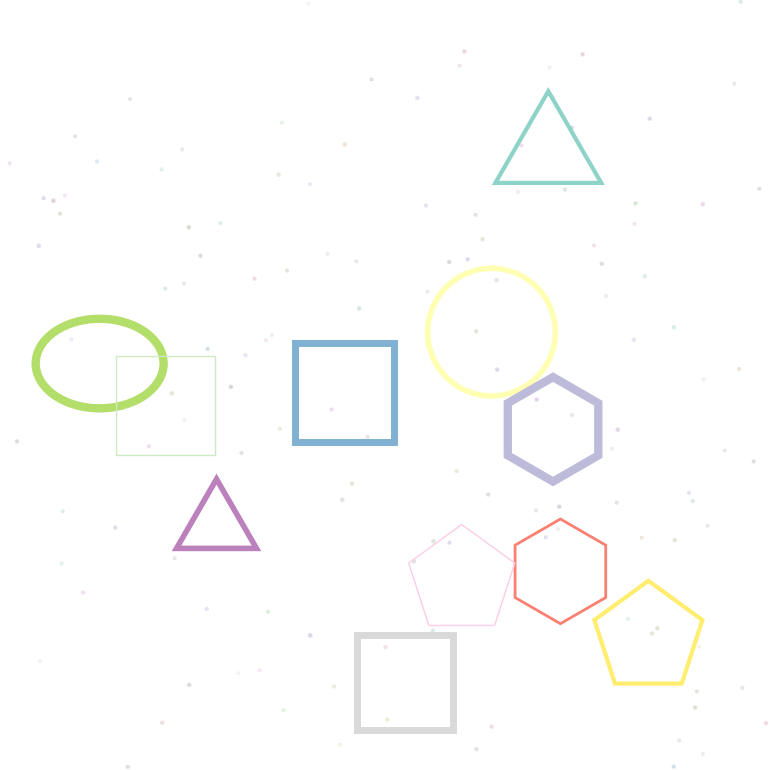[{"shape": "triangle", "thickness": 1.5, "radius": 0.4, "center": [0.712, 0.802]}, {"shape": "circle", "thickness": 2, "radius": 0.41, "center": [0.638, 0.569]}, {"shape": "hexagon", "thickness": 3, "radius": 0.34, "center": [0.718, 0.442]}, {"shape": "hexagon", "thickness": 1, "radius": 0.34, "center": [0.728, 0.258]}, {"shape": "square", "thickness": 2.5, "radius": 0.32, "center": [0.448, 0.491]}, {"shape": "oval", "thickness": 3, "radius": 0.42, "center": [0.129, 0.528]}, {"shape": "pentagon", "thickness": 0.5, "radius": 0.36, "center": [0.6, 0.246]}, {"shape": "square", "thickness": 2.5, "radius": 0.31, "center": [0.526, 0.113]}, {"shape": "triangle", "thickness": 2, "radius": 0.3, "center": [0.281, 0.318]}, {"shape": "square", "thickness": 0.5, "radius": 0.32, "center": [0.215, 0.473]}, {"shape": "pentagon", "thickness": 1.5, "radius": 0.37, "center": [0.842, 0.172]}]